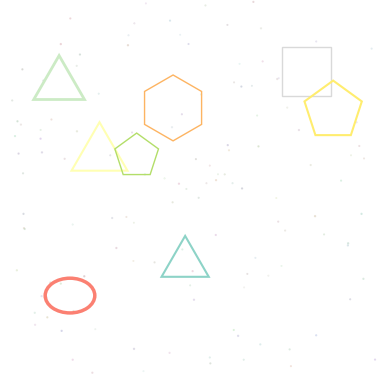[{"shape": "triangle", "thickness": 1.5, "radius": 0.35, "center": [0.481, 0.316]}, {"shape": "triangle", "thickness": 1.5, "radius": 0.42, "center": [0.258, 0.599]}, {"shape": "oval", "thickness": 2.5, "radius": 0.32, "center": [0.182, 0.232]}, {"shape": "hexagon", "thickness": 1, "radius": 0.43, "center": [0.45, 0.72]}, {"shape": "pentagon", "thickness": 1, "radius": 0.3, "center": [0.355, 0.595]}, {"shape": "square", "thickness": 1, "radius": 0.32, "center": [0.797, 0.815]}, {"shape": "triangle", "thickness": 2, "radius": 0.38, "center": [0.154, 0.78]}, {"shape": "pentagon", "thickness": 1.5, "radius": 0.39, "center": [0.865, 0.712]}]